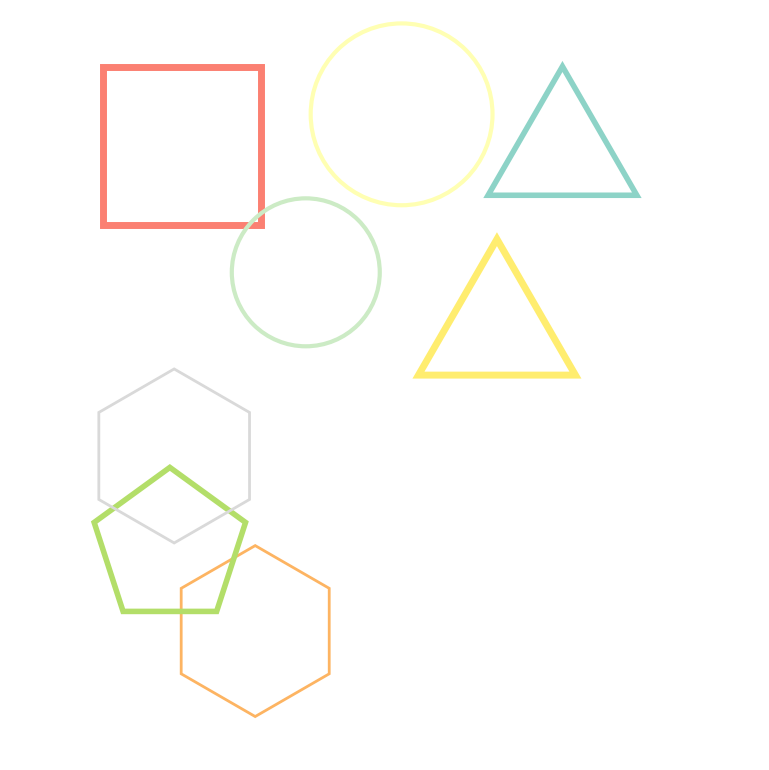[{"shape": "triangle", "thickness": 2, "radius": 0.56, "center": [0.73, 0.802]}, {"shape": "circle", "thickness": 1.5, "radius": 0.59, "center": [0.522, 0.852]}, {"shape": "square", "thickness": 2.5, "radius": 0.51, "center": [0.236, 0.811]}, {"shape": "hexagon", "thickness": 1, "radius": 0.55, "center": [0.331, 0.18]}, {"shape": "pentagon", "thickness": 2, "radius": 0.52, "center": [0.221, 0.29]}, {"shape": "hexagon", "thickness": 1, "radius": 0.56, "center": [0.226, 0.408]}, {"shape": "circle", "thickness": 1.5, "radius": 0.48, "center": [0.397, 0.646]}, {"shape": "triangle", "thickness": 2.5, "radius": 0.59, "center": [0.645, 0.572]}]